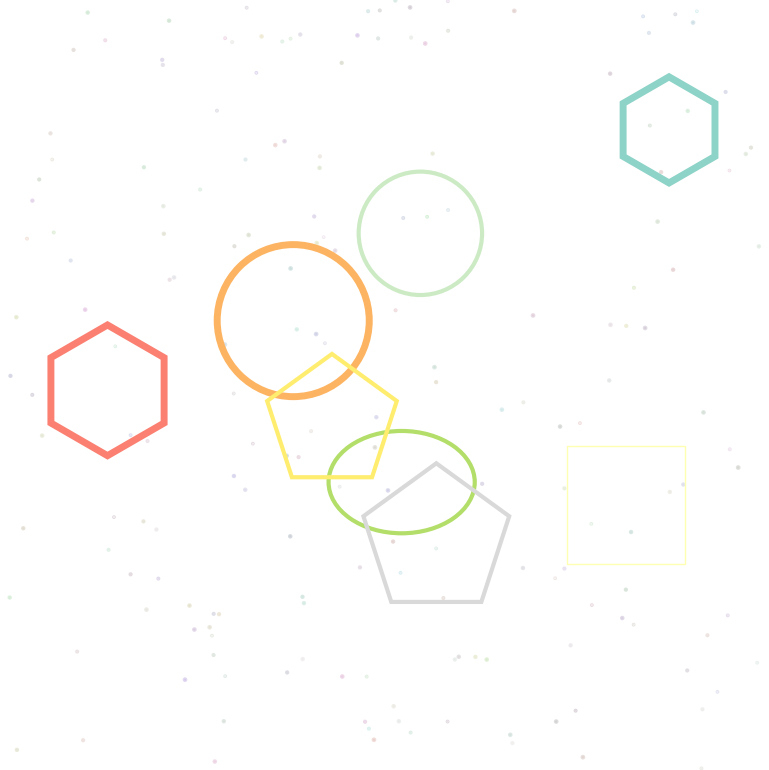[{"shape": "hexagon", "thickness": 2.5, "radius": 0.34, "center": [0.869, 0.831]}, {"shape": "square", "thickness": 0.5, "radius": 0.38, "center": [0.813, 0.344]}, {"shape": "hexagon", "thickness": 2.5, "radius": 0.42, "center": [0.14, 0.493]}, {"shape": "circle", "thickness": 2.5, "radius": 0.49, "center": [0.381, 0.584]}, {"shape": "oval", "thickness": 1.5, "radius": 0.47, "center": [0.522, 0.374]}, {"shape": "pentagon", "thickness": 1.5, "radius": 0.5, "center": [0.567, 0.299]}, {"shape": "circle", "thickness": 1.5, "radius": 0.4, "center": [0.546, 0.697]}, {"shape": "pentagon", "thickness": 1.5, "radius": 0.44, "center": [0.431, 0.452]}]